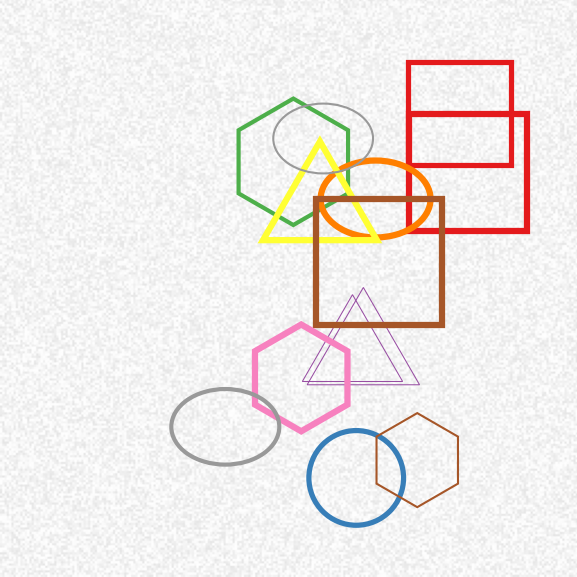[{"shape": "square", "thickness": 3, "radius": 0.51, "center": [0.811, 0.7]}, {"shape": "square", "thickness": 2.5, "radius": 0.45, "center": [0.795, 0.802]}, {"shape": "circle", "thickness": 2.5, "radius": 0.41, "center": [0.617, 0.172]}, {"shape": "hexagon", "thickness": 2, "radius": 0.55, "center": [0.508, 0.719]}, {"shape": "triangle", "thickness": 0.5, "radius": 0.5, "center": [0.61, 0.389]}, {"shape": "triangle", "thickness": 0.5, "radius": 0.56, "center": [0.629, 0.389]}, {"shape": "oval", "thickness": 3, "radius": 0.48, "center": [0.65, 0.655]}, {"shape": "triangle", "thickness": 3, "radius": 0.57, "center": [0.554, 0.64]}, {"shape": "square", "thickness": 3, "radius": 0.55, "center": [0.657, 0.546]}, {"shape": "hexagon", "thickness": 1, "radius": 0.41, "center": [0.723, 0.202]}, {"shape": "hexagon", "thickness": 3, "radius": 0.46, "center": [0.522, 0.345]}, {"shape": "oval", "thickness": 2, "radius": 0.47, "center": [0.39, 0.26]}, {"shape": "oval", "thickness": 1, "radius": 0.43, "center": [0.56, 0.759]}]